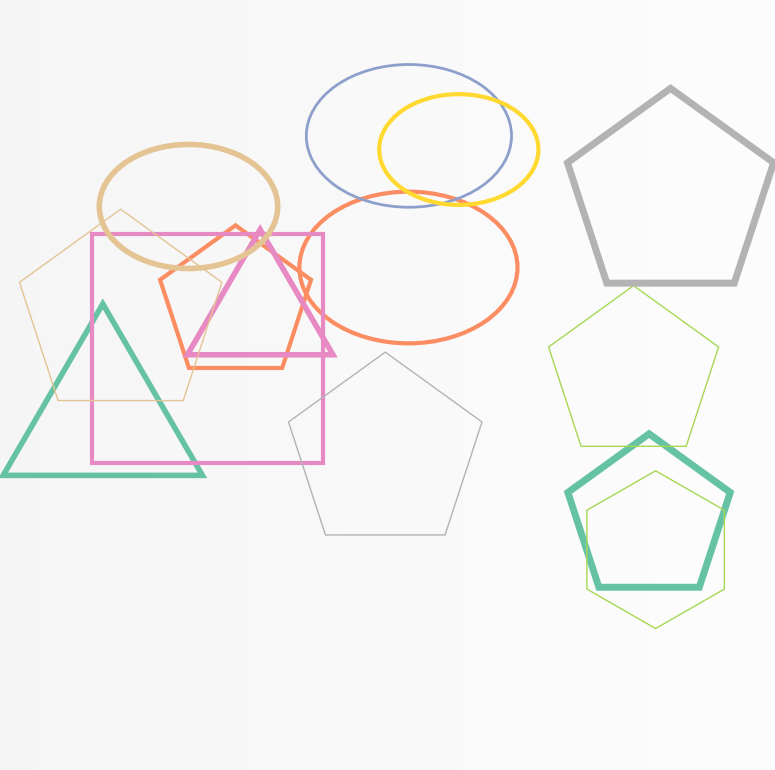[{"shape": "pentagon", "thickness": 2.5, "radius": 0.55, "center": [0.838, 0.326]}, {"shape": "triangle", "thickness": 2, "radius": 0.74, "center": [0.133, 0.457]}, {"shape": "oval", "thickness": 1.5, "radius": 0.7, "center": [0.527, 0.653]}, {"shape": "pentagon", "thickness": 1.5, "radius": 0.51, "center": [0.304, 0.605]}, {"shape": "oval", "thickness": 1, "radius": 0.66, "center": [0.528, 0.824]}, {"shape": "square", "thickness": 1.5, "radius": 0.74, "center": [0.268, 0.547]}, {"shape": "triangle", "thickness": 2, "radius": 0.54, "center": [0.336, 0.594]}, {"shape": "pentagon", "thickness": 0.5, "radius": 0.58, "center": [0.818, 0.514]}, {"shape": "hexagon", "thickness": 0.5, "radius": 0.51, "center": [0.846, 0.286]}, {"shape": "oval", "thickness": 1.5, "radius": 0.51, "center": [0.592, 0.806]}, {"shape": "oval", "thickness": 2, "radius": 0.58, "center": [0.243, 0.732]}, {"shape": "pentagon", "thickness": 0.5, "radius": 0.69, "center": [0.156, 0.591]}, {"shape": "pentagon", "thickness": 0.5, "radius": 0.66, "center": [0.497, 0.411]}, {"shape": "pentagon", "thickness": 2.5, "radius": 0.7, "center": [0.865, 0.745]}]